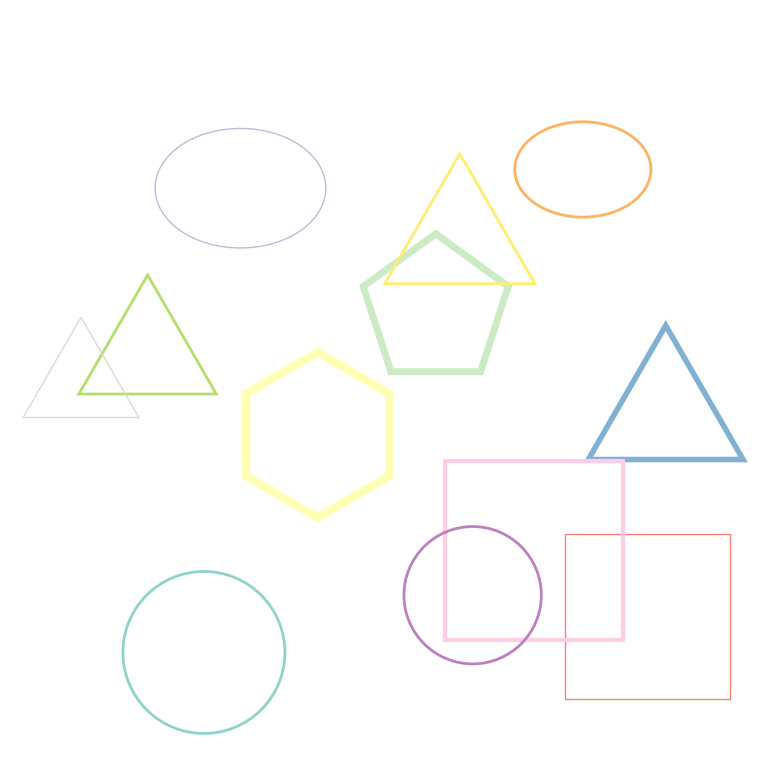[{"shape": "circle", "thickness": 1, "radius": 0.53, "center": [0.265, 0.153]}, {"shape": "hexagon", "thickness": 3, "radius": 0.54, "center": [0.413, 0.435]}, {"shape": "oval", "thickness": 0.5, "radius": 0.55, "center": [0.312, 0.756]}, {"shape": "square", "thickness": 0.5, "radius": 0.53, "center": [0.841, 0.2]}, {"shape": "triangle", "thickness": 2, "radius": 0.58, "center": [0.865, 0.461]}, {"shape": "oval", "thickness": 1, "radius": 0.44, "center": [0.757, 0.78]}, {"shape": "triangle", "thickness": 1, "radius": 0.52, "center": [0.192, 0.54]}, {"shape": "square", "thickness": 1.5, "radius": 0.58, "center": [0.693, 0.285]}, {"shape": "triangle", "thickness": 0.5, "radius": 0.43, "center": [0.105, 0.501]}, {"shape": "circle", "thickness": 1, "radius": 0.45, "center": [0.614, 0.227]}, {"shape": "pentagon", "thickness": 2.5, "radius": 0.49, "center": [0.566, 0.597]}, {"shape": "triangle", "thickness": 1, "radius": 0.56, "center": [0.597, 0.688]}]